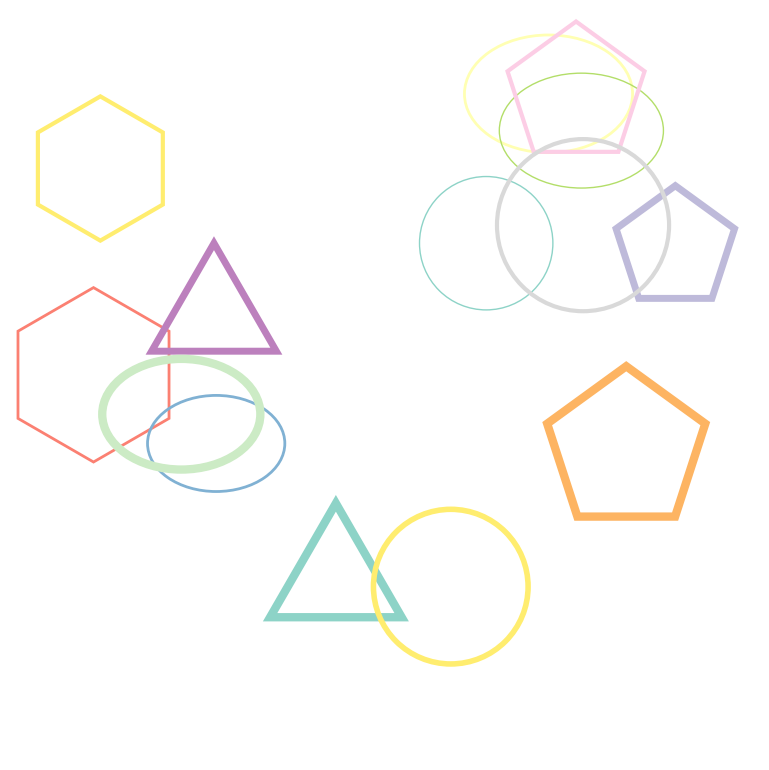[{"shape": "triangle", "thickness": 3, "radius": 0.49, "center": [0.436, 0.248]}, {"shape": "circle", "thickness": 0.5, "radius": 0.43, "center": [0.631, 0.684]}, {"shape": "oval", "thickness": 1, "radius": 0.55, "center": [0.712, 0.878]}, {"shape": "pentagon", "thickness": 2.5, "radius": 0.4, "center": [0.877, 0.678]}, {"shape": "hexagon", "thickness": 1, "radius": 0.57, "center": [0.121, 0.513]}, {"shape": "oval", "thickness": 1, "radius": 0.45, "center": [0.281, 0.424]}, {"shape": "pentagon", "thickness": 3, "radius": 0.54, "center": [0.813, 0.416]}, {"shape": "oval", "thickness": 0.5, "radius": 0.53, "center": [0.755, 0.83]}, {"shape": "pentagon", "thickness": 1.5, "radius": 0.47, "center": [0.748, 0.878]}, {"shape": "circle", "thickness": 1.5, "radius": 0.56, "center": [0.757, 0.708]}, {"shape": "triangle", "thickness": 2.5, "radius": 0.47, "center": [0.278, 0.591]}, {"shape": "oval", "thickness": 3, "radius": 0.51, "center": [0.235, 0.462]}, {"shape": "circle", "thickness": 2, "radius": 0.5, "center": [0.585, 0.238]}, {"shape": "hexagon", "thickness": 1.5, "radius": 0.47, "center": [0.13, 0.781]}]